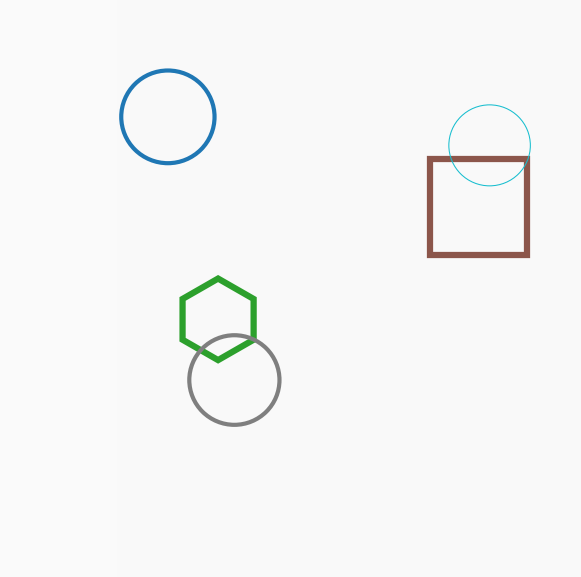[{"shape": "circle", "thickness": 2, "radius": 0.4, "center": [0.289, 0.797]}, {"shape": "hexagon", "thickness": 3, "radius": 0.35, "center": [0.375, 0.446]}, {"shape": "square", "thickness": 3, "radius": 0.42, "center": [0.823, 0.641]}, {"shape": "circle", "thickness": 2, "radius": 0.39, "center": [0.403, 0.341]}, {"shape": "circle", "thickness": 0.5, "radius": 0.35, "center": [0.842, 0.747]}]